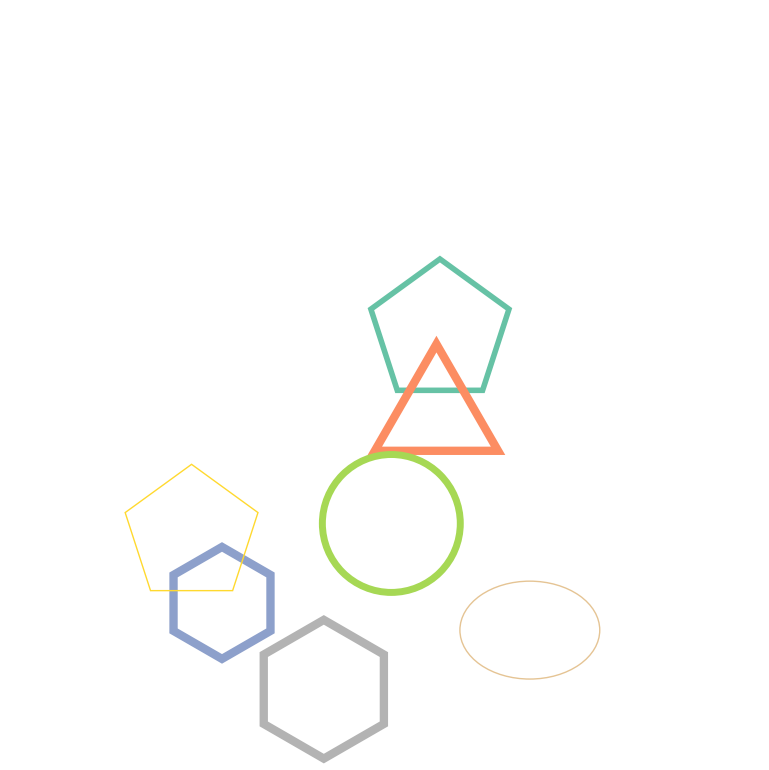[{"shape": "pentagon", "thickness": 2, "radius": 0.47, "center": [0.571, 0.569]}, {"shape": "triangle", "thickness": 3, "radius": 0.46, "center": [0.567, 0.461]}, {"shape": "hexagon", "thickness": 3, "radius": 0.36, "center": [0.288, 0.217]}, {"shape": "circle", "thickness": 2.5, "radius": 0.45, "center": [0.508, 0.32]}, {"shape": "pentagon", "thickness": 0.5, "radius": 0.45, "center": [0.249, 0.306]}, {"shape": "oval", "thickness": 0.5, "radius": 0.45, "center": [0.688, 0.182]}, {"shape": "hexagon", "thickness": 3, "radius": 0.45, "center": [0.421, 0.105]}]